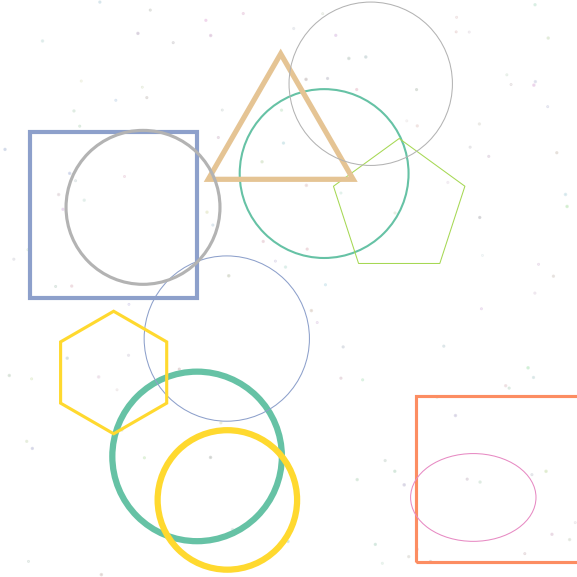[{"shape": "circle", "thickness": 1, "radius": 0.73, "center": [0.561, 0.699]}, {"shape": "circle", "thickness": 3, "radius": 0.73, "center": [0.341, 0.209]}, {"shape": "square", "thickness": 1.5, "radius": 0.72, "center": [0.863, 0.17]}, {"shape": "square", "thickness": 2, "radius": 0.72, "center": [0.197, 0.627]}, {"shape": "circle", "thickness": 0.5, "radius": 0.72, "center": [0.393, 0.413]}, {"shape": "oval", "thickness": 0.5, "radius": 0.54, "center": [0.82, 0.138]}, {"shape": "pentagon", "thickness": 0.5, "radius": 0.6, "center": [0.691, 0.64]}, {"shape": "hexagon", "thickness": 1.5, "radius": 0.53, "center": [0.197, 0.354]}, {"shape": "circle", "thickness": 3, "radius": 0.6, "center": [0.394, 0.133]}, {"shape": "triangle", "thickness": 2.5, "radius": 0.72, "center": [0.486, 0.761]}, {"shape": "circle", "thickness": 0.5, "radius": 0.71, "center": [0.642, 0.854]}, {"shape": "circle", "thickness": 1.5, "radius": 0.67, "center": [0.248, 0.64]}]